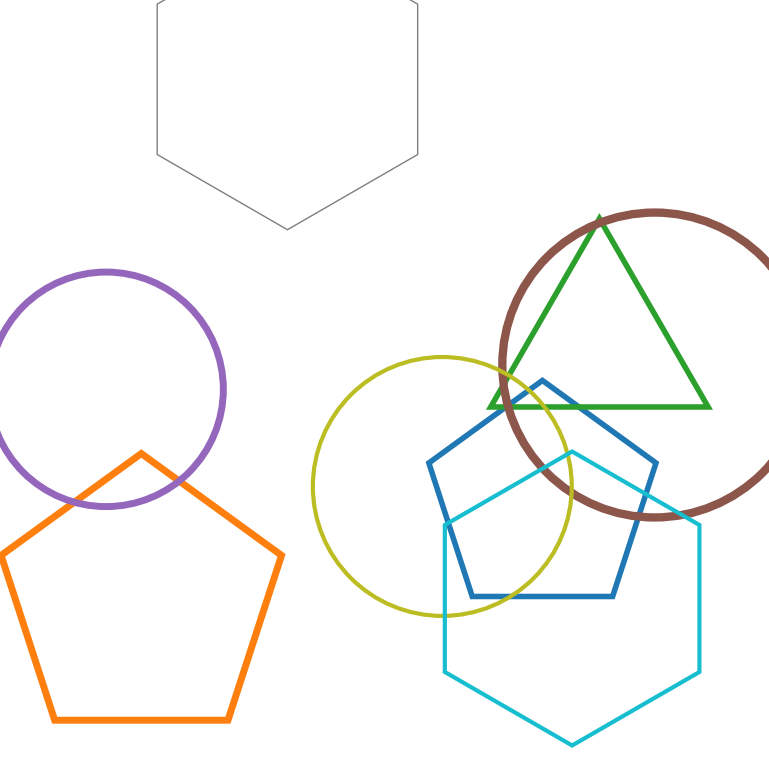[{"shape": "pentagon", "thickness": 2, "radius": 0.78, "center": [0.704, 0.351]}, {"shape": "pentagon", "thickness": 2.5, "radius": 0.96, "center": [0.184, 0.22]}, {"shape": "triangle", "thickness": 2, "radius": 0.82, "center": [0.778, 0.553]}, {"shape": "circle", "thickness": 2.5, "radius": 0.76, "center": [0.138, 0.494]}, {"shape": "circle", "thickness": 3, "radius": 0.99, "center": [0.85, 0.526]}, {"shape": "hexagon", "thickness": 0.5, "radius": 0.98, "center": [0.373, 0.897]}, {"shape": "circle", "thickness": 1.5, "radius": 0.84, "center": [0.574, 0.368]}, {"shape": "hexagon", "thickness": 1.5, "radius": 0.95, "center": [0.743, 0.223]}]